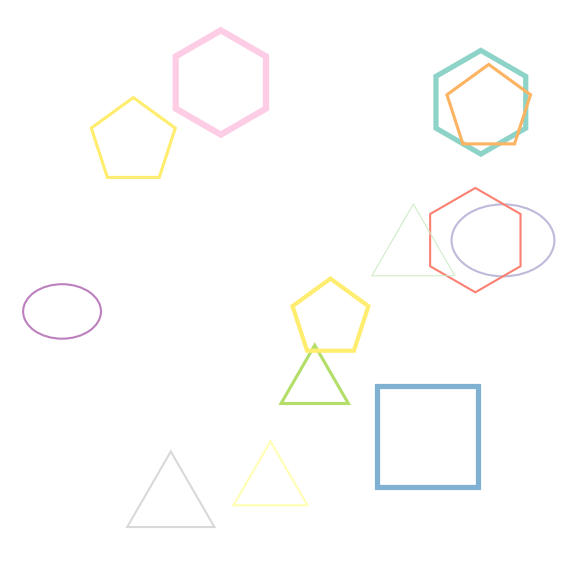[{"shape": "hexagon", "thickness": 2.5, "radius": 0.45, "center": [0.833, 0.822]}, {"shape": "triangle", "thickness": 1, "radius": 0.37, "center": [0.468, 0.161]}, {"shape": "oval", "thickness": 1, "radius": 0.45, "center": [0.871, 0.583]}, {"shape": "hexagon", "thickness": 1, "radius": 0.45, "center": [0.823, 0.583]}, {"shape": "square", "thickness": 2.5, "radius": 0.44, "center": [0.741, 0.243]}, {"shape": "pentagon", "thickness": 1.5, "radius": 0.38, "center": [0.846, 0.812]}, {"shape": "triangle", "thickness": 1.5, "radius": 0.34, "center": [0.545, 0.334]}, {"shape": "hexagon", "thickness": 3, "radius": 0.45, "center": [0.382, 0.856]}, {"shape": "triangle", "thickness": 1, "radius": 0.44, "center": [0.296, 0.13]}, {"shape": "oval", "thickness": 1, "radius": 0.34, "center": [0.107, 0.46]}, {"shape": "triangle", "thickness": 0.5, "radius": 0.41, "center": [0.716, 0.563]}, {"shape": "pentagon", "thickness": 2, "radius": 0.35, "center": [0.572, 0.448]}, {"shape": "pentagon", "thickness": 1.5, "radius": 0.38, "center": [0.231, 0.754]}]